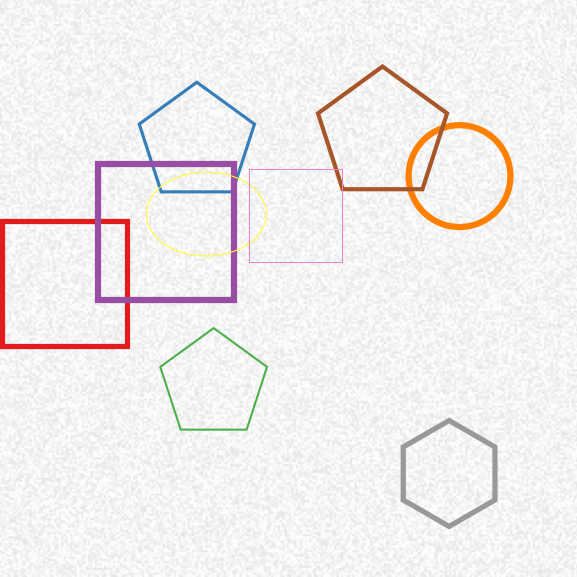[{"shape": "square", "thickness": 2.5, "radius": 0.54, "center": [0.112, 0.508]}, {"shape": "pentagon", "thickness": 1.5, "radius": 0.52, "center": [0.341, 0.752]}, {"shape": "pentagon", "thickness": 1, "radius": 0.49, "center": [0.37, 0.334]}, {"shape": "square", "thickness": 3, "radius": 0.59, "center": [0.288, 0.598]}, {"shape": "circle", "thickness": 3, "radius": 0.44, "center": [0.796, 0.694]}, {"shape": "oval", "thickness": 0.5, "radius": 0.52, "center": [0.357, 0.629]}, {"shape": "pentagon", "thickness": 2, "radius": 0.59, "center": [0.662, 0.767]}, {"shape": "square", "thickness": 0.5, "radius": 0.4, "center": [0.511, 0.626]}, {"shape": "hexagon", "thickness": 2.5, "radius": 0.46, "center": [0.778, 0.179]}]